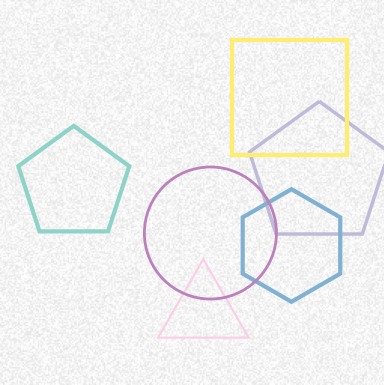[{"shape": "pentagon", "thickness": 3, "radius": 0.76, "center": [0.192, 0.522]}, {"shape": "pentagon", "thickness": 2.5, "radius": 0.95, "center": [0.829, 0.546]}, {"shape": "hexagon", "thickness": 3, "radius": 0.73, "center": [0.757, 0.362]}, {"shape": "triangle", "thickness": 1.5, "radius": 0.68, "center": [0.528, 0.191]}, {"shape": "circle", "thickness": 2, "radius": 0.86, "center": [0.546, 0.395]}, {"shape": "square", "thickness": 3, "radius": 0.74, "center": [0.752, 0.747]}]